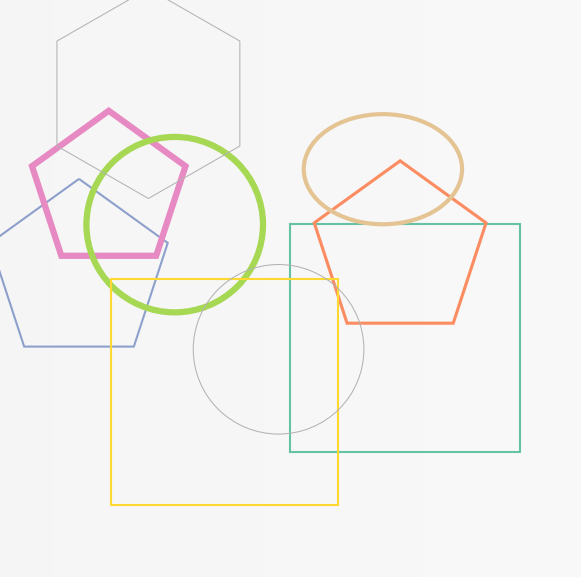[{"shape": "square", "thickness": 1, "radius": 0.99, "center": [0.697, 0.414]}, {"shape": "pentagon", "thickness": 1.5, "radius": 0.78, "center": [0.688, 0.565]}, {"shape": "pentagon", "thickness": 1, "radius": 0.8, "center": [0.136, 0.529]}, {"shape": "pentagon", "thickness": 3, "radius": 0.69, "center": [0.187, 0.669]}, {"shape": "circle", "thickness": 3, "radius": 0.76, "center": [0.301, 0.61]}, {"shape": "square", "thickness": 1, "radius": 0.98, "center": [0.387, 0.321]}, {"shape": "oval", "thickness": 2, "radius": 0.68, "center": [0.659, 0.706]}, {"shape": "circle", "thickness": 0.5, "radius": 0.73, "center": [0.479, 0.394]}, {"shape": "hexagon", "thickness": 0.5, "radius": 0.91, "center": [0.255, 0.837]}]